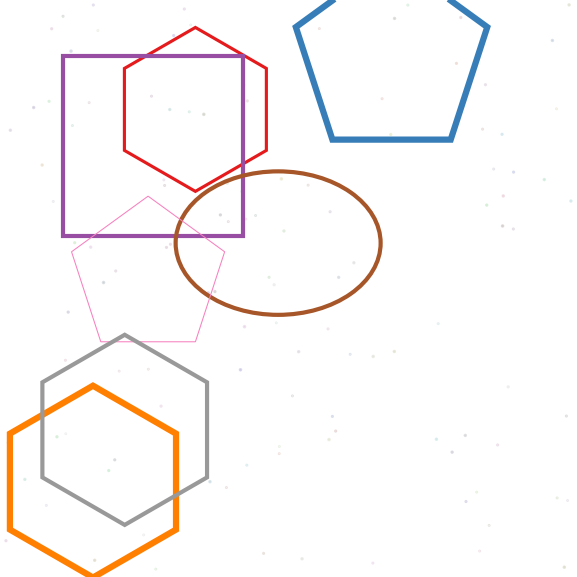[{"shape": "hexagon", "thickness": 1.5, "radius": 0.71, "center": [0.338, 0.81]}, {"shape": "pentagon", "thickness": 3, "radius": 0.87, "center": [0.678, 0.898]}, {"shape": "square", "thickness": 2, "radius": 0.78, "center": [0.265, 0.746]}, {"shape": "hexagon", "thickness": 3, "radius": 0.83, "center": [0.161, 0.165]}, {"shape": "oval", "thickness": 2, "radius": 0.89, "center": [0.482, 0.578]}, {"shape": "pentagon", "thickness": 0.5, "radius": 0.7, "center": [0.256, 0.52]}, {"shape": "hexagon", "thickness": 2, "radius": 0.82, "center": [0.216, 0.255]}]